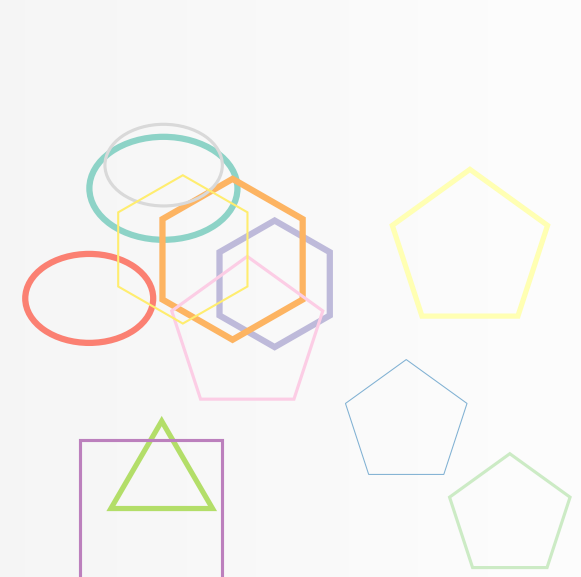[{"shape": "oval", "thickness": 3, "radius": 0.64, "center": [0.281, 0.673]}, {"shape": "pentagon", "thickness": 2.5, "radius": 0.7, "center": [0.808, 0.565]}, {"shape": "hexagon", "thickness": 3, "radius": 0.55, "center": [0.473, 0.508]}, {"shape": "oval", "thickness": 3, "radius": 0.55, "center": [0.154, 0.482]}, {"shape": "pentagon", "thickness": 0.5, "radius": 0.55, "center": [0.699, 0.267]}, {"shape": "hexagon", "thickness": 3, "radius": 0.7, "center": [0.4, 0.55]}, {"shape": "triangle", "thickness": 2.5, "radius": 0.5, "center": [0.278, 0.169]}, {"shape": "pentagon", "thickness": 1.5, "radius": 0.68, "center": [0.425, 0.418]}, {"shape": "oval", "thickness": 1.5, "radius": 0.5, "center": [0.282, 0.713]}, {"shape": "square", "thickness": 1.5, "radius": 0.61, "center": [0.26, 0.115]}, {"shape": "pentagon", "thickness": 1.5, "radius": 0.54, "center": [0.877, 0.105]}, {"shape": "hexagon", "thickness": 1, "radius": 0.64, "center": [0.315, 0.567]}]